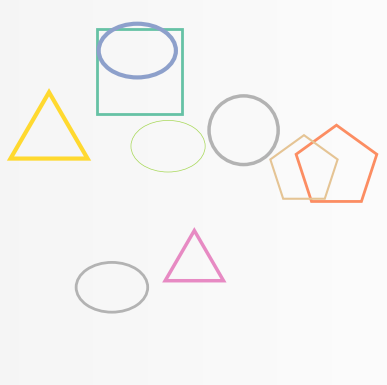[{"shape": "square", "thickness": 2, "radius": 0.55, "center": [0.36, 0.814]}, {"shape": "pentagon", "thickness": 2, "radius": 0.55, "center": [0.868, 0.565]}, {"shape": "oval", "thickness": 3, "radius": 0.5, "center": [0.354, 0.869]}, {"shape": "triangle", "thickness": 2.5, "radius": 0.43, "center": [0.502, 0.314]}, {"shape": "oval", "thickness": 0.5, "radius": 0.48, "center": [0.434, 0.62]}, {"shape": "triangle", "thickness": 3, "radius": 0.57, "center": [0.127, 0.646]}, {"shape": "pentagon", "thickness": 1.5, "radius": 0.46, "center": [0.784, 0.558]}, {"shape": "oval", "thickness": 2, "radius": 0.46, "center": [0.289, 0.254]}, {"shape": "circle", "thickness": 2.5, "radius": 0.45, "center": [0.629, 0.662]}]